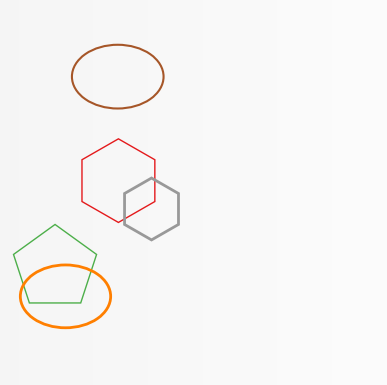[{"shape": "hexagon", "thickness": 1, "radius": 0.54, "center": [0.306, 0.531]}, {"shape": "pentagon", "thickness": 1, "radius": 0.56, "center": [0.142, 0.304]}, {"shape": "oval", "thickness": 2, "radius": 0.58, "center": [0.169, 0.23]}, {"shape": "oval", "thickness": 1.5, "radius": 0.59, "center": [0.304, 0.801]}, {"shape": "hexagon", "thickness": 2, "radius": 0.4, "center": [0.391, 0.457]}]